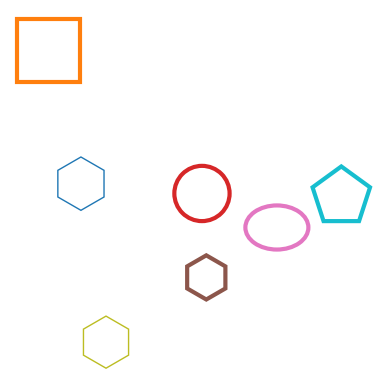[{"shape": "hexagon", "thickness": 1, "radius": 0.35, "center": [0.21, 0.523]}, {"shape": "square", "thickness": 3, "radius": 0.41, "center": [0.126, 0.869]}, {"shape": "circle", "thickness": 3, "radius": 0.36, "center": [0.525, 0.497]}, {"shape": "hexagon", "thickness": 3, "radius": 0.29, "center": [0.536, 0.279]}, {"shape": "oval", "thickness": 3, "radius": 0.41, "center": [0.719, 0.409]}, {"shape": "hexagon", "thickness": 1, "radius": 0.34, "center": [0.275, 0.111]}, {"shape": "pentagon", "thickness": 3, "radius": 0.39, "center": [0.886, 0.489]}]